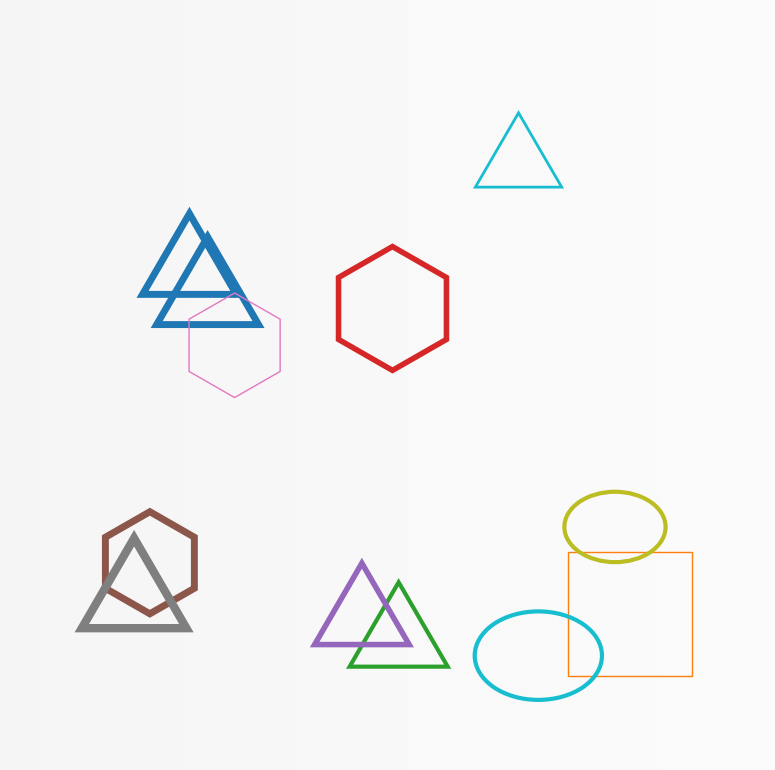[{"shape": "triangle", "thickness": 2.5, "radius": 0.35, "center": [0.244, 0.653]}, {"shape": "triangle", "thickness": 2.5, "radius": 0.38, "center": [0.268, 0.616]}, {"shape": "square", "thickness": 0.5, "radius": 0.4, "center": [0.812, 0.203]}, {"shape": "triangle", "thickness": 1.5, "radius": 0.37, "center": [0.514, 0.171]}, {"shape": "hexagon", "thickness": 2, "radius": 0.4, "center": [0.506, 0.599]}, {"shape": "triangle", "thickness": 2, "radius": 0.35, "center": [0.467, 0.198]}, {"shape": "hexagon", "thickness": 2.5, "radius": 0.33, "center": [0.193, 0.269]}, {"shape": "hexagon", "thickness": 0.5, "radius": 0.34, "center": [0.303, 0.552]}, {"shape": "triangle", "thickness": 3, "radius": 0.39, "center": [0.173, 0.223]}, {"shape": "oval", "thickness": 1.5, "radius": 0.33, "center": [0.794, 0.316]}, {"shape": "triangle", "thickness": 1, "radius": 0.32, "center": [0.669, 0.789]}, {"shape": "oval", "thickness": 1.5, "radius": 0.41, "center": [0.695, 0.149]}]